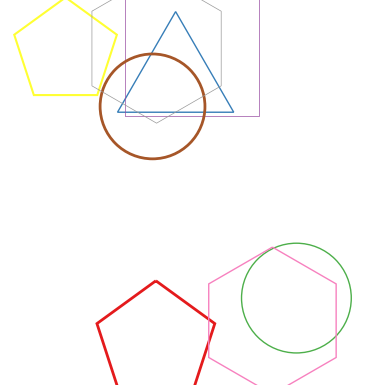[{"shape": "pentagon", "thickness": 2, "radius": 0.8, "center": [0.405, 0.11]}, {"shape": "triangle", "thickness": 1, "radius": 0.87, "center": [0.456, 0.796]}, {"shape": "circle", "thickness": 1, "radius": 0.71, "center": [0.77, 0.226]}, {"shape": "square", "thickness": 0.5, "radius": 0.87, "center": [0.498, 0.872]}, {"shape": "pentagon", "thickness": 1.5, "radius": 0.7, "center": [0.17, 0.866]}, {"shape": "circle", "thickness": 2, "radius": 0.68, "center": [0.396, 0.724]}, {"shape": "hexagon", "thickness": 1, "radius": 0.96, "center": [0.708, 0.167]}, {"shape": "hexagon", "thickness": 0.5, "radius": 0.97, "center": [0.407, 0.874]}]